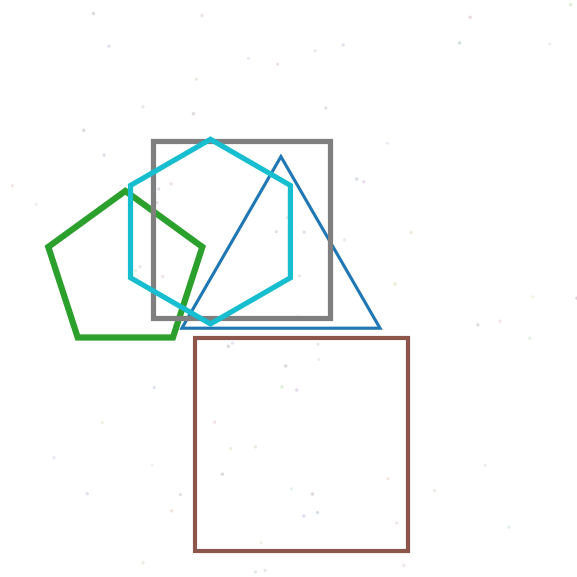[{"shape": "triangle", "thickness": 1.5, "radius": 0.99, "center": [0.486, 0.53]}, {"shape": "pentagon", "thickness": 3, "radius": 0.7, "center": [0.217, 0.528]}, {"shape": "square", "thickness": 2, "radius": 0.92, "center": [0.522, 0.23]}, {"shape": "square", "thickness": 2.5, "radius": 0.77, "center": [0.418, 0.602]}, {"shape": "hexagon", "thickness": 2.5, "radius": 0.8, "center": [0.364, 0.598]}]